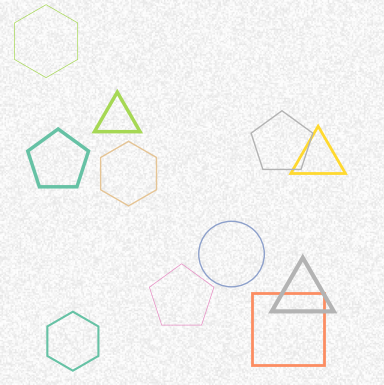[{"shape": "hexagon", "thickness": 1.5, "radius": 0.38, "center": [0.189, 0.114]}, {"shape": "pentagon", "thickness": 2.5, "radius": 0.41, "center": [0.151, 0.582]}, {"shape": "square", "thickness": 2, "radius": 0.47, "center": [0.749, 0.145]}, {"shape": "circle", "thickness": 1, "radius": 0.43, "center": [0.601, 0.34]}, {"shape": "pentagon", "thickness": 0.5, "radius": 0.44, "center": [0.472, 0.227]}, {"shape": "hexagon", "thickness": 0.5, "radius": 0.47, "center": [0.12, 0.893]}, {"shape": "triangle", "thickness": 2.5, "radius": 0.34, "center": [0.305, 0.692]}, {"shape": "triangle", "thickness": 2, "radius": 0.41, "center": [0.826, 0.59]}, {"shape": "hexagon", "thickness": 1, "radius": 0.42, "center": [0.334, 0.549]}, {"shape": "pentagon", "thickness": 1, "radius": 0.42, "center": [0.732, 0.628]}, {"shape": "triangle", "thickness": 3, "radius": 0.46, "center": [0.786, 0.238]}]